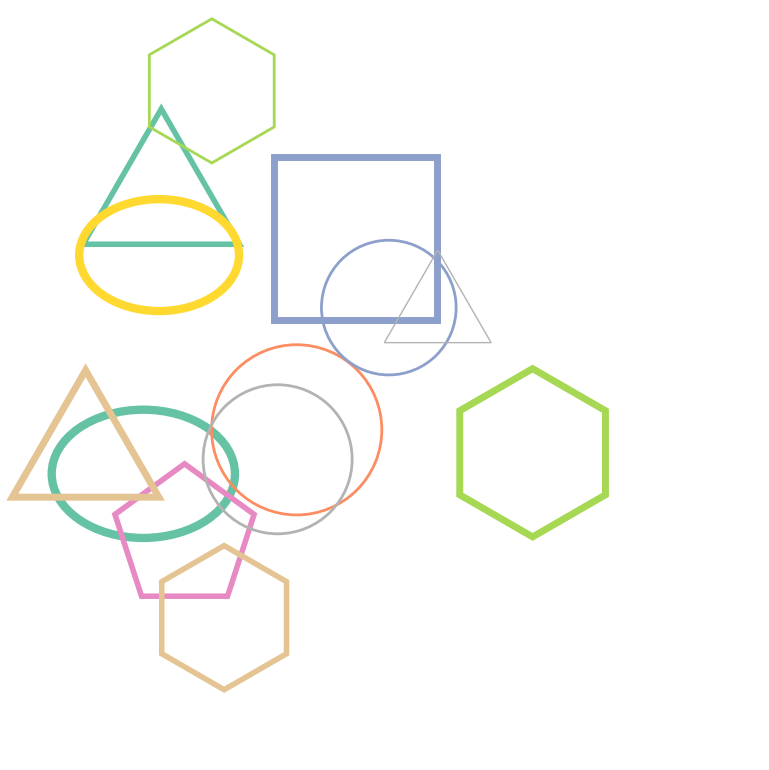[{"shape": "oval", "thickness": 3, "radius": 0.59, "center": [0.186, 0.385]}, {"shape": "triangle", "thickness": 2, "radius": 0.59, "center": [0.209, 0.741]}, {"shape": "circle", "thickness": 1, "radius": 0.55, "center": [0.385, 0.442]}, {"shape": "square", "thickness": 2.5, "radius": 0.53, "center": [0.461, 0.69]}, {"shape": "circle", "thickness": 1, "radius": 0.44, "center": [0.505, 0.601]}, {"shape": "pentagon", "thickness": 2, "radius": 0.48, "center": [0.24, 0.303]}, {"shape": "hexagon", "thickness": 1, "radius": 0.47, "center": [0.275, 0.882]}, {"shape": "hexagon", "thickness": 2.5, "radius": 0.55, "center": [0.692, 0.412]}, {"shape": "oval", "thickness": 3, "radius": 0.52, "center": [0.207, 0.669]}, {"shape": "triangle", "thickness": 2.5, "radius": 0.55, "center": [0.111, 0.409]}, {"shape": "hexagon", "thickness": 2, "radius": 0.47, "center": [0.291, 0.198]}, {"shape": "circle", "thickness": 1, "radius": 0.48, "center": [0.361, 0.404]}, {"shape": "triangle", "thickness": 0.5, "radius": 0.4, "center": [0.568, 0.595]}]